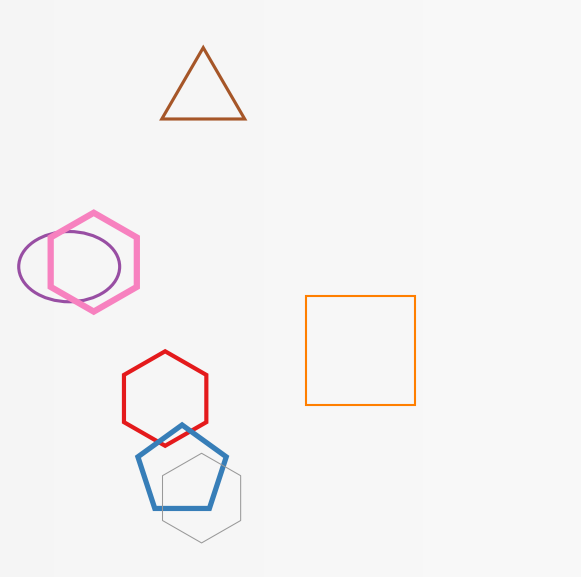[{"shape": "hexagon", "thickness": 2, "radius": 0.41, "center": [0.284, 0.309]}, {"shape": "pentagon", "thickness": 2.5, "radius": 0.4, "center": [0.313, 0.183]}, {"shape": "oval", "thickness": 1.5, "radius": 0.43, "center": [0.119, 0.537]}, {"shape": "square", "thickness": 1, "radius": 0.47, "center": [0.62, 0.392]}, {"shape": "triangle", "thickness": 1.5, "radius": 0.41, "center": [0.35, 0.834]}, {"shape": "hexagon", "thickness": 3, "radius": 0.43, "center": [0.161, 0.545]}, {"shape": "hexagon", "thickness": 0.5, "radius": 0.39, "center": [0.347, 0.137]}]